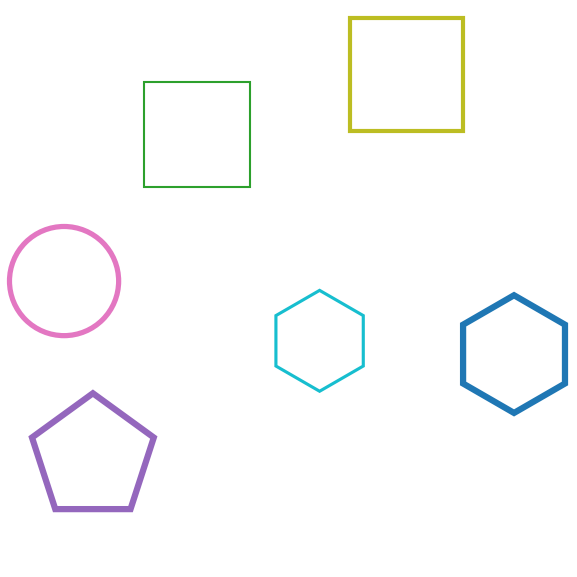[{"shape": "hexagon", "thickness": 3, "radius": 0.51, "center": [0.89, 0.386]}, {"shape": "square", "thickness": 1, "radius": 0.46, "center": [0.341, 0.766]}, {"shape": "pentagon", "thickness": 3, "radius": 0.55, "center": [0.161, 0.207]}, {"shape": "circle", "thickness": 2.5, "radius": 0.47, "center": [0.111, 0.512]}, {"shape": "square", "thickness": 2, "radius": 0.49, "center": [0.704, 0.871]}, {"shape": "hexagon", "thickness": 1.5, "radius": 0.44, "center": [0.553, 0.409]}]